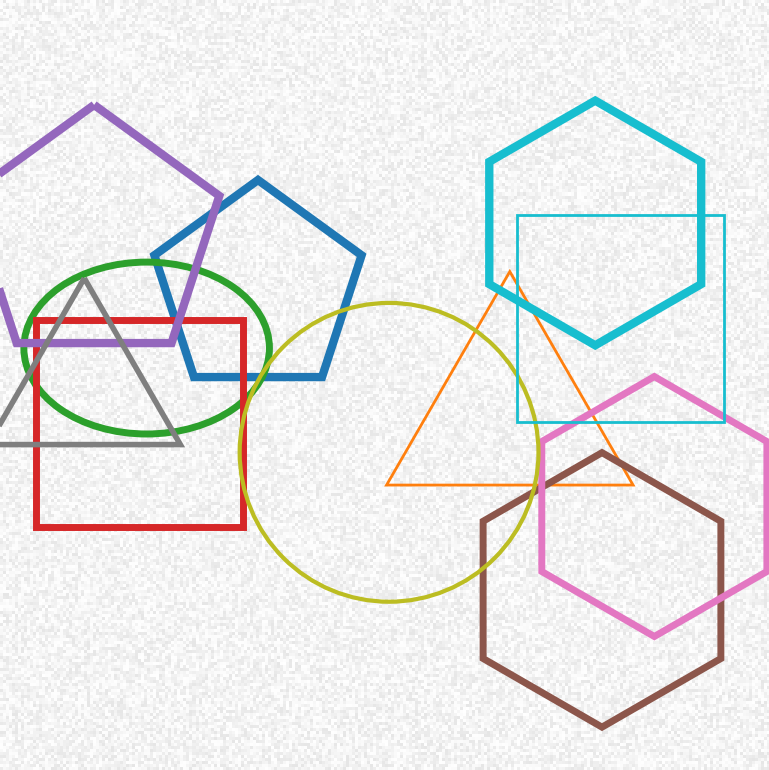[{"shape": "pentagon", "thickness": 3, "radius": 0.71, "center": [0.335, 0.625]}, {"shape": "triangle", "thickness": 1, "radius": 0.92, "center": [0.662, 0.462]}, {"shape": "oval", "thickness": 2.5, "radius": 0.8, "center": [0.19, 0.548]}, {"shape": "square", "thickness": 2.5, "radius": 0.67, "center": [0.182, 0.45]}, {"shape": "pentagon", "thickness": 3, "radius": 0.85, "center": [0.122, 0.693]}, {"shape": "hexagon", "thickness": 2.5, "radius": 0.89, "center": [0.782, 0.234]}, {"shape": "hexagon", "thickness": 2.5, "radius": 0.84, "center": [0.85, 0.342]}, {"shape": "triangle", "thickness": 2, "radius": 0.72, "center": [0.109, 0.495]}, {"shape": "circle", "thickness": 1.5, "radius": 0.97, "center": [0.505, 0.413]}, {"shape": "square", "thickness": 1, "radius": 0.67, "center": [0.806, 0.586]}, {"shape": "hexagon", "thickness": 3, "radius": 0.79, "center": [0.773, 0.71]}]